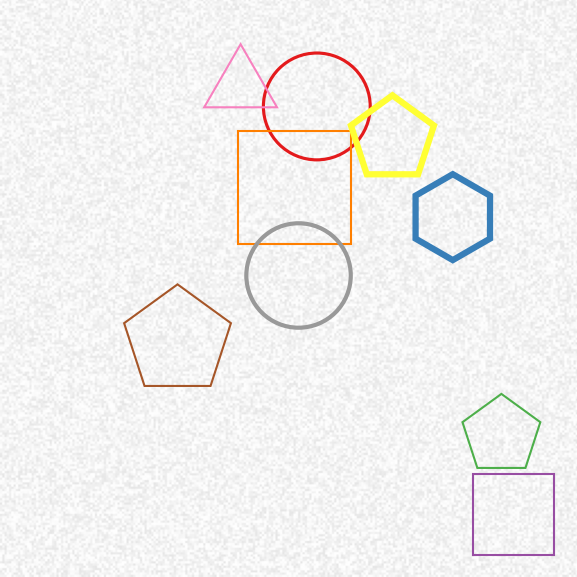[{"shape": "circle", "thickness": 1.5, "radius": 0.46, "center": [0.549, 0.815]}, {"shape": "hexagon", "thickness": 3, "radius": 0.37, "center": [0.784, 0.623]}, {"shape": "pentagon", "thickness": 1, "radius": 0.35, "center": [0.868, 0.246]}, {"shape": "square", "thickness": 1, "radius": 0.35, "center": [0.889, 0.108]}, {"shape": "square", "thickness": 1, "radius": 0.49, "center": [0.51, 0.675]}, {"shape": "pentagon", "thickness": 3, "radius": 0.38, "center": [0.68, 0.758]}, {"shape": "pentagon", "thickness": 1, "radius": 0.49, "center": [0.307, 0.409]}, {"shape": "triangle", "thickness": 1, "radius": 0.36, "center": [0.417, 0.85]}, {"shape": "circle", "thickness": 2, "radius": 0.45, "center": [0.517, 0.522]}]